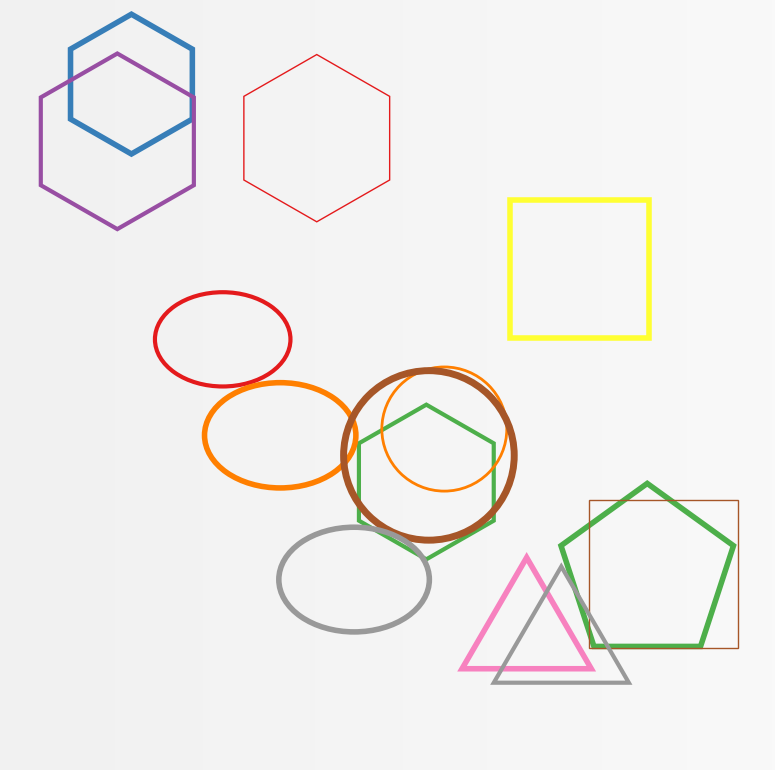[{"shape": "oval", "thickness": 1.5, "radius": 0.44, "center": [0.287, 0.559]}, {"shape": "hexagon", "thickness": 0.5, "radius": 0.54, "center": [0.409, 0.821]}, {"shape": "hexagon", "thickness": 2, "radius": 0.45, "center": [0.17, 0.891]}, {"shape": "pentagon", "thickness": 2, "radius": 0.59, "center": [0.835, 0.255]}, {"shape": "hexagon", "thickness": 1.5, "radius": 0.5, "center": [0.55, 0.374]}, {"shape": "hexagon", "thickness": 1.5, "radius": 0.57, "center": [0.151, 0.816]}, {"shape": "oval", "thickness": 2, "radius": 0.49, "center": [0.362, 0.435]}, {"shape": "circle", "thickness": 1, "radius": 0.4, "center": [0.573, 0.443]}, {"shape": "square", "thickness": 2, "radius": 0.45, "center": [0.748, 0.651]}, {"shape": "circle", "thickness": 2.5, "radius": 0.55, "center": [0.553, 0.409]}, {"shape": "square", "thickness": 0.5, "radius": 0.48, "center": [0.856, 0.254]}, {"shape": "triangle", "thickness": 2, "radius": 0.48, "center": [0.68, 0.18]}, {"shape": "triangle", "thickness": 1.5, "radius": 0.5, "center": [0.724, 0.164]}, {"shape": "oval", "thickness": 2, "radius": 0.49, "center": [0.457, 0.247]}]